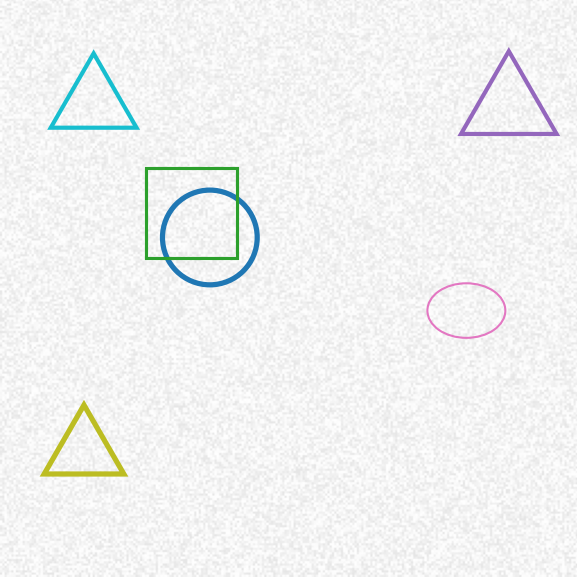[{"shape": "circle", "thickness": 2.5, "radius": 0.41, "center": [0.363, 0.588]}, {"shape": "square", "thickness": 1.5, "radius": 0.39, "center": [0.332, 0.63]}, {"shape": "triangle", "thickness": 2, "radius": 0.48, "center": [0.881, 0.815]}, {"shape": "oval", "thickness": 1, "radius": 0.34, "center": [0.808, 0.461]}, {"shape": "triangle", "thickness": 2.5, "radius": 0.4, "center": [0.145, 0.218]}, {"shape": "triangle", "thickness": 2, "radius": 0.43, "center": [0.162, 0.821]}]